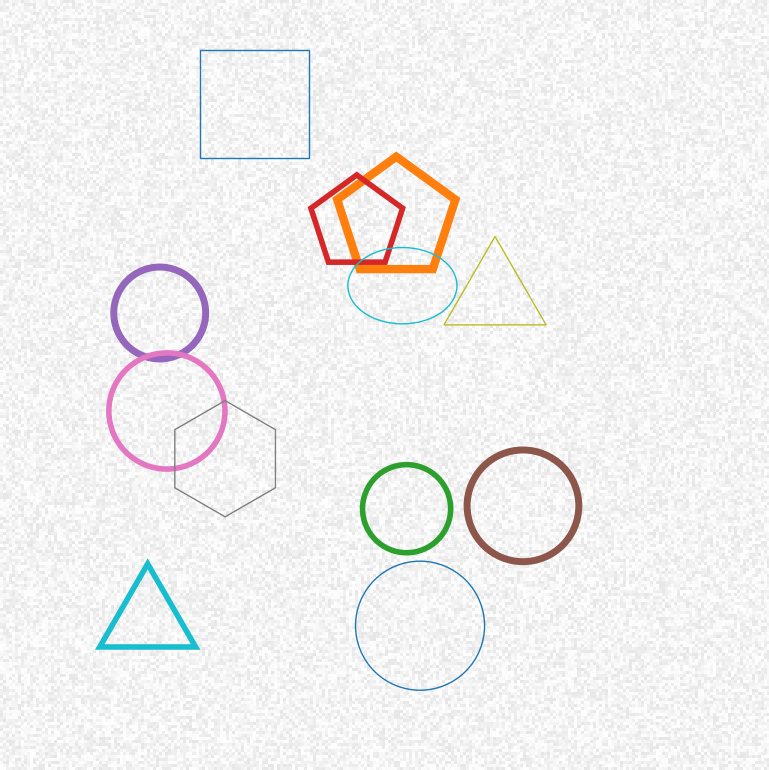[{"shape": "square", "thickness": 0.5, "radius": 0.35, "center": [0.331, 0.865]}, {"shape": "circle", "thickness": 0.5, "radius": 0.42, "center": [0.546, 0.187]}, {"shape": "pentagon", "thickness": 3, "radius": 0.4, "center": [0.515, 0.716]}, {"shape": "circle", "thickness": 2, "radius": 0.29, "center": [0.528, 0.339]}, {"shape": "pentagon", "thickness": 2, "radius": 0.31, "center": [0.463, 0.71]}, {"shape": "circle", "thickness": 2.5, "radius": 0.3, "center": [0.207, 0.594]}, {"shape": "circle", "thickness": 2.5, "radius": 0.36, "center": [0.679, 0.343]}, {"shape": "circle", "thickness": 2, "radius": 0.38, "center": [0.217, 0.466]}, {"shape": "hexagon", "thickness": 0.5, "radius": 0.38, "center": [0.292, 0.404]}, {"shape": "triangle", "thickness": 0.5, "radius": 0.38, "center": [0.643, 0.616]}, {"shape": "triangle", "thickness": 2, "radius": 0.36, "center": [0.192, 0.196]}, {"shape": "oval", "thickness": 0.5, "radius": 0.35, "center": [0.523, 0.629]}]